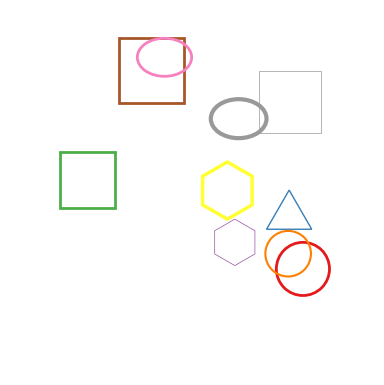[{"shape": "circle", "thickness": 2, "radius": 0.35, "center": [0.787, 0.301]}, {"shape": "triangle", "thickness": 1, "radius": 0.34, "center": [0.751, 0.438]}, {"shape": "square", "thickness": 2, "radius": 0.36, "center": [0.227, 0.532]}, {"shape": "hexagon", "thickness": 0.5, "radius": 0.3, "center": [0.61, 0.37]}, {"shape": "circle", "thickness": 1.5, "radius": 0.3, "center": [0.748, 0.341]}, {"shape": "hexagon", "thickness": 2.5, "radius": 0.37, "center": [0.591, 0.505]}, {"shape": "square", "thickness": 2, "radius": 0.42, "center": [0.394, 0.818]}, {"shape": "oval", "thickness": 2, "radius": 0.35, "center": [0.427, 0.851]}, {"shape": "square", "thickness": 0.5, "radius": 0.4, "center": [0.753, 0.735]}, {"shape": "oval", "thickness": 3, "radius": 0.36, "center": [0.62, 0.692]}]